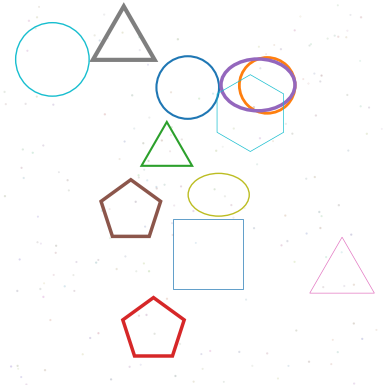[{"shape": "square", "thickness": 0.5, "radius": 0.45, "center": [0.54, 0.34]}, {"shape": "circle", "thickness": 1.5, "radius": 0.41, "center": [0.488, 0.773]}, {"shape": "circle", "thickness": 2, "radius": 0.36, "center": [0.694, 0.778]}, {"shape": "triangle", "thickness": 1.5, "radius": 0.38, "center": [0.433, 0.607]}, {"shape": "pentagon", "thickness": 2.5, "radius": 0.42, "center": [0.399, 0.143]}, {"shape": "oval", "thickness": 2.5, "radius": 0.48, "center": [0.67, 0.779]}, {"shape": "pentagon", "thickness": 2.5, "radius": 0.41, "center": [0.34, 0.452]}, {"shape": "triangle", "thickness": 0.5, "radius": 0.48, "center": [0.888, 0.287]}, {"shape": "triangle", "thickness": 3, "radius": 0.46, "center": [0.321, 0.891]}, {"shape": "oval", "thickness": 1, "radius": 0.4, "center": [0.568, 0.494]}, {"shape": "hexagon", "thickness": 0.5, "radius": 0.5, "center": [0.65, 0.706]}, {"shape": "circle", "thickness": 1, "radius": 0.48, "center": [0.136, 0.846]}]